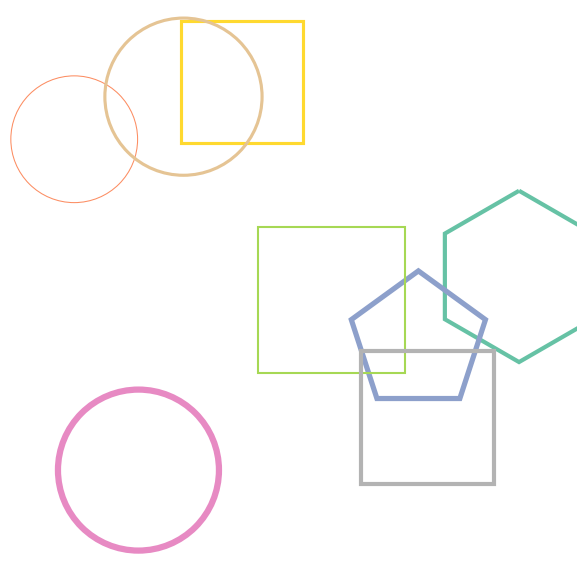[{"shape": "hexagon", "thickness": 2, "radius": 0.74, "center": [0.899, 0.521]}, {"shape": "circle", "thickness": 0.5, "radius": 0.55, "center": [0.129, 0.758]}, {"shape": "pentagon", "thickness": 2.5, "radius": 0.61, "center": [0.724, 0.408]}, {"shape": "circle", "thickness": 3, "radius": 0.7, "center": [0.24, 0.185]}, {"shape": "square", "thickness": 1, "radius": 0.63, "center": [0.574, 0.48]}, {"shape": "square", "thickness": 1.5, "radius": 0.53, "center": [0.42, 0.857]}, {"shape": "circle", "thickness": 1.5, "radius": 0.68, "center": [0.318, 0.832]}, {"shape": "square", "thickness": 2, "radius": 0.58, "center": [0.74, 0.276]}]